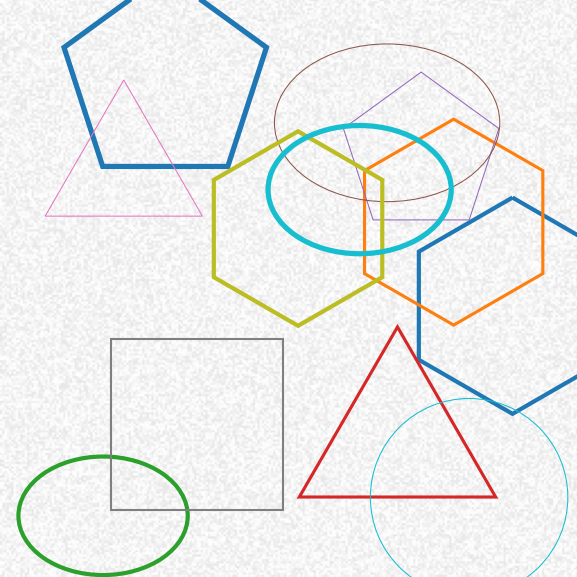[{"shape": "pentagon", "thickness": 2.5, "radius": 0.92, "center": [0.286, 0.86]}, {"shape": "hexagon", "thickness": 2, "radius": 0.94, "center": [0.887, 0.47]}, {"shape": "hexagon", "thickness": 1.5, "radius": 0.89, "center": [0.786, 0.614]}, {"shape": "oval", "thickness": 2, "radius": 0.73, "center": [0.178, 0.106]}, {"shape": "triangle", "thickness": 1.5, "radius": 0.98, "center": [0.688, 0.237]}, {"shape": "pentagon", "thickness": 0.5, "radius": 0.71, "center": [0.729, 0.733]}, {"shape": "oval", "thickness": 0.5, "radius": 0.98, "center": [0.67, 0.786]}, {"shape": "triangle", "thickness": 0.5, "radius": 0.79, "center": [0.214, 0.703]}, {"shape": "square", "thickness": 1, "radius": 0.74, "center": [0.341, 0.264]}, {"shape": "hexagon", "thickness": 2, "radius": 0.84, "center": [0.516, 0.603]}, {"shape": "circle", "thickness": 0.5, "radius": 0.85, "center": [0.812, 0.138]}, {"shape": "oval", "thickness": 2.5, "radius": 0.79, "center": [0.623, 0.671]}]